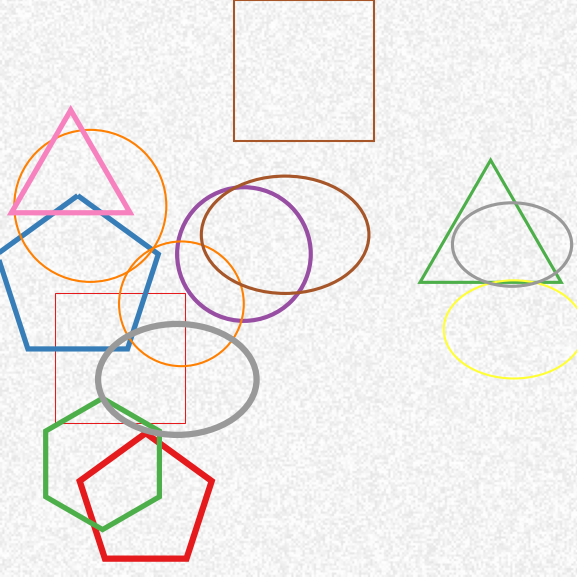[{"shape": "pentagon", "thickness": 3, "radius": 0.6, "center": [0.252, 0.129]}, {"shape": "square", "thickness": 0.5, "radius": 0.56, "center": [0.208, 0.38]}, {"shape": "pentagon", "thickness": 2.5, "radius": 0.73, "center": [0.135, 0.514]}, {"shape": "hexagon", "thickness": 2.5, "radius": 0.57, "center": [0.178, 0.196]}, {"shape": "triangle", "thickness": 1.5, "radius": 0.71, "center": [0.85, 0.581]}, {"shape": "circle", "thickness": 2, "radius": 0.58, "center": [0.422, 0.559]}, {"shape": "circle", "thickness": 1, "radius": 0.66, "center": [0.156, 0.643]}, {"shape": "circle", "thickness": 1, "radius": 0.54, "center": [0.314, 0.473]}, {"shape": "oval", "thickness": 1, "radius": 0.61, "center": [0.89, 0.429]}, {"shape": "square", "thickness": 1, "radius": 0.61, "center": [0.526, 0.878]}, {"shape": "oval", "thickness": 1.5, "radius": 0.73, "center": [0.494, 0.593]}, {"shape": "triangle", "thickness": 2.5, "radius": 0.59, "center": [0.122, 0.69]}, {"shape": "oval", "thickness": 1.5, "radius": 0.52, "center": [0.887, 0.576]}, {"shape": "oval", "thickness": 3, "radius": 0.69, "center": [0.307, 0.342]}]